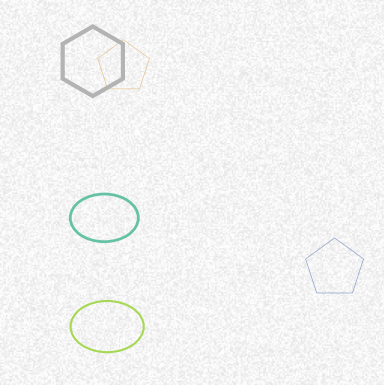[{"shape": "oval", "thickness": 2, "radius": 0.44, "center": [0.271, 0.434]}, {"shape": "pentagon", "thickness": 0.5, "radius": 0.4, "center": [0.869, 0.303]}, {"shape": "oval", "thickness": 1.5, "radius": 0.48, "center": [0.278, 0.152]}, {"shape": "pentagon", "thickness": 0.5, "radius": 0.35, "center": [0.321, 0.826]}, {"shape": "hexagon", "thickness": 3, "radius": 0.45, "center": [0.241, 0.841]}]